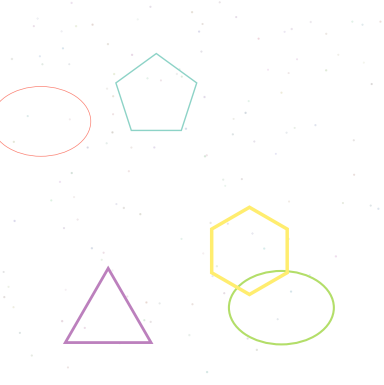[{"shape": "pentagon", "thickness": 1, "radius": 0.55, "center": [0.406, 0.751]}, {"shape": "oval", "thickness": 0.5, "radius": 0.65, "center": [0.106, 0.685]}, {"shape": "oval", "thickness": 1.5, "radius": 0.68, "center": [0.731, 0.201]}, {"shape": "triangle", "thickness": 2, "radius": 0.64, "center": [0.281, 0.174]}, {"shape": "hexagon", "thickness": 2.5, "radius": 0.57, "center": [0.648, 0.348]}]